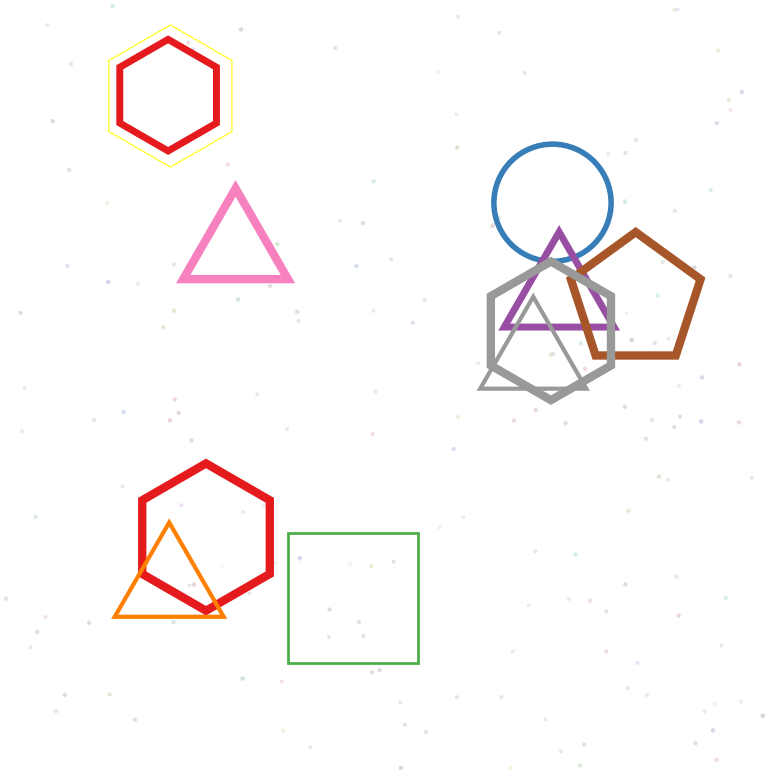[{"shape": "hexagon", "thickness": 2.5, "radius": 0.36, "center": [0.218, 0.876]}, {"shape": "hexagon", "thickness": 3, "radius": 0.48, "center": [0.268, 0.302]}, {"shape": "circle", "thickness": 2, "radius": 0.38, "center": [0.718, 0.737]}, {"shape": "square", "thickness": 1, "radius": 0.42, "center": [0.458, 0.223]}, {"shape": "triangle", "thickness": 2.5, "radius": 0.41, "center": [0.726, 0.616]}, {"shape": "triangle", "thickness": 1.5, "radius": 0.41, "center": [0.22, 0.24]}, {"shape": "hexagon", "thickness": 0.5, "radius": 0.46, "center": [0.221, 0.875]}, {"shape": "pentagon", "thickness": 3, "radius": 0.44, "center": [0.826, 0.61]}, {"shape": "triangle", "thickness": 3, "radius": 0.39, "center": [0.306, 0.677]}, {"shape": "triangle", "thickness": 1.5, "radius": 0.4, "center": [0.693, 0.535]}, {"shape": "hexagon", "thickness": 3, "radius": 0.45, "center": [0.715, 0.57]}]